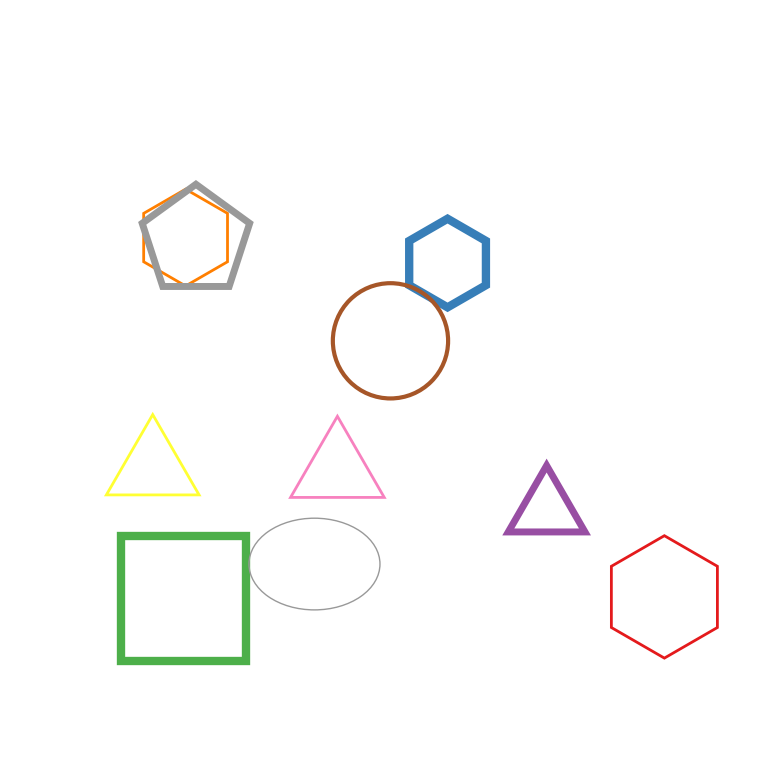[{"shape": "hexagon", "thickness": 1, "radius": 0.4, "center": [0.863, 0.225]}, {"shape": "hexagon", "thickness": 3, "radius": 0.29, "center": [0.581, 0.658]}, {"shape": "square", "thickness": 3, "radius": 0.41, "center": [0.238, 0.223]}, {"shape": "triangle", "thickness": 2.5, "radius": 0.29, "center": [0.71, 0.338]}, {"shape": "hexagon", "thickness": 1, "radius": 0.31, "center": [0.241, 0.691]}, {"shape": "triangle", "thickness": 1, "radius": 0.35, "center": [0.198, 0.392]}, {"shape": "circle", "thickness": 1.5, "radius": 0.37, "center": [0.507, 0.557]}, {"shape": "triangle", "thickness": 1, "radius": 0.35, "center": [0.438, 0.389]}, {"shape": "pentagon", "thickness": 2.5, "radius": 0.37, "center": [0.254, 0.687]}, {"shape": "oval", "thickness": 0.5, "radius": 0.43, "center": [0.408, 0.267]}]